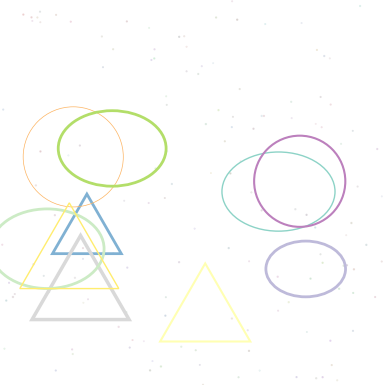[{"shape": "oval", "thickness": 1, "radius": 0.73, "center": [0.723, 0.502]}, {"shape": "triangle", "thickness": 1.5, "radius": 0.68, "center": [0.533, 0.181]}, {"shape": "oval", "thickness": 2, "radius": 0.52, "center": [0.794, 0.301]}, {"shape": "triangle", "thickness": 2, "radius": 0.52, "center": [0.226, 0.393]}, {"shape": "circle", "thickness": 0.5, "radius": 0.65, "center": [0.19, 0.593]}, {"shape": "oval", "thickness": 2, "radius": 0.7, "center": [0.291, 0.614]}, {"shape": "triangle", "thickness": 2.5, "radius": 0.73, "center": [0.209, 0.243]}, {"shape": "circle", "thickness": 1.5, "radius": 0.59, "center": [0.779, 0.529]}, {"shape": "oval", "thickness": 2, "radius": 0.74, "center": [0.123, 0.354]}, {"shape": "triangle", "thickness": 1, "radius": 0.74, "center": [0.18, 0.325]}]